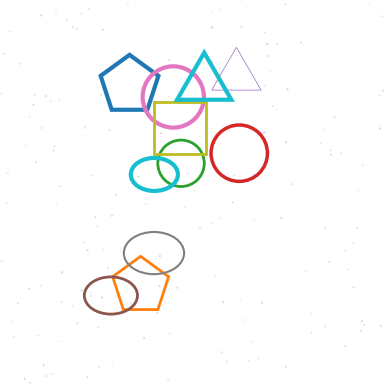[{"shape": "pentagon", "thickness": 3, "radius": 0.39, "center": [0.336, 0.779]}, {"shape": "pentagon", "thickness": 2, "radius": 0.38, "center": [0.365, 0.258]}, {"shape": "circle", "thickness": 2, "radius": 0.3, "center": [0.47, 0.576]}, {"shape": "circle", "thickness": 2.5, "radius": 0.37, "center": [0.621, 0.602]}, {"shape": "triangle", "thickness": 0.5, "radius": 0.37, "center": [0.614, 0.803]}, {"shape": "oval", "thickness": 2, "radius": 0.35, "center": [0.288, 0.232]}, {"shape": "circle", "thickness": 3, "radius": 0.4, "center": [0.45, 0.748]}, {"shape": "oval", "thickness": 1.5, "radius": 0.39, "center": [0.4, 0.343]}, {"shape": "square", "thickness": 2, "radius": 0.33, "center": [0.467, 0.667]}, {"shape": "oval", "thickness": 3, "radius": 0.31, "center": [0.401, 0.547]}, {"shape": "triangle", "thickness": 3, "radius": 0.41, "center": [0.53, 0.782]}]